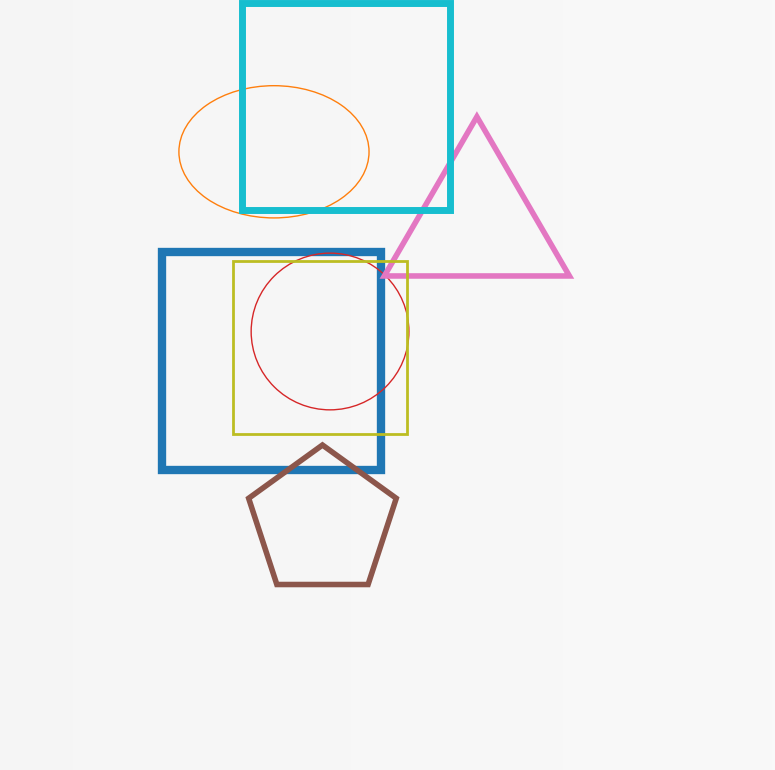[{"shape": "square", "thickness": 3, "radius": 0.71, "center": [0.351, 0.531]}, {"shape": "oval", "thickness": 0.5, "radius": 0.61, "center": [0.354, 0.803]}, {"shape": "circle", "thickness": 0.5, "radius": 0.51, "center": [0.426, 0.569]}, {"shape": "pentagon", "thickness": 2, "radius": 0.5, "center": [0.416, 0.322]}, {"shape": "triangle", "thickness": 2, "radius": 0.69, "center": [0.615, 0.711]}, {"shape": "square", "thickness": 1, "radius": 0.56, "center": [0.412, 0.549]}, {"shape": "square", "thickness": 2.5, "radius": 0.67, "center": [0.447, 0.862]}]